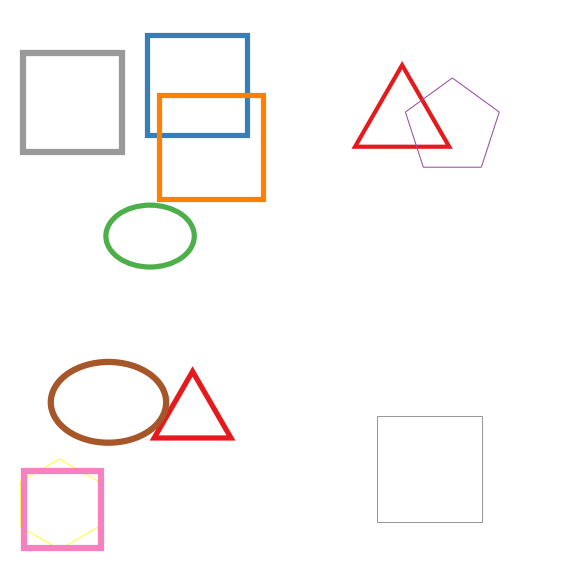[{"shape": "triangle", "thickness": 2, "radius": 0.47, "center": [0.696, 0.792]}, {"shape": "triangle", "thickness": 2.5, "radius": 0.38, "center": [0.333, 0.279]}, {"shape": "square", "thickness": 2.5, "radius": 0.44, "center": [0.341, 0.852]}, {"shape": "oval", "thickness": 2.5, "radius": 0.38, "center": [0.26, 0.59]}, {"shape": "pentagon", "thickness": 0.5, "radius": 0.43, "center": [0.783, 0.779]}, {"shape": "square", "thickness": 2.5, "radius": 0.45, "center": [0.366, 0.745]}, {"shape": "hexagon", "thickness": 0.5, "radius": 0.39, "center": [0.103, 0.126]}, {"shape": "oval", "thickness": 3, "radius": 0.5, "center": [0.188, 0.302]}, {"shape": "square", "thickness": 3, "radius": 0.34, "center": [0.108, 0.117]}, {"shape": "square", "thickness": 3, "radius": 0.43, "center": [0.125, 0.822]}, {"shape": "square", "thickness": 0.5, "radius": 0.46, "center": [0.744, 0.187]}]